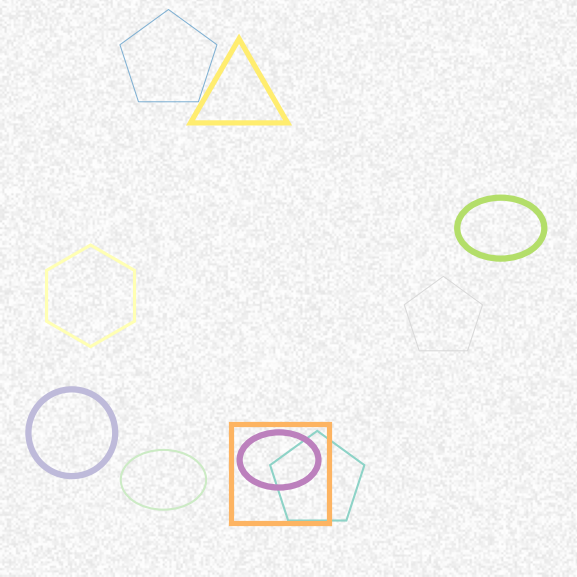[{"shape": "pentagon", "thickness": 1, "radius": 0.43, "center": [0.549, 0.167]}, {"shape": "hexagon", "thickness": 1.5, "radius": 0.44, "center": [0.157, 0.487]}, {"shape": "circle", "thickness": 3, "radius": 0.38, "center": [0.124, 0.25]}, {"shape": "pentagon", "thickness": 0.5, "radius": 0.44, "center": [0.292, 0.894]}, {"shape": "square", "thickness": 2.5, "radius": 0.43, "center": [0.485, 0.179]}, {"shape": "oval", "thickness": 3, "radius": 0.38, "center": [0.867, 0.604]}, {"shape": "pentagon", "thickness": 0.5, "radius": 0.36, "center": [0.768, 0.449]}, {"shape": "oval", "thickness": 3, "radius": 0.34, "center": [0.483, 0.203]}, {"shape": "oval", "thickness": 1, "radius": 0.37, "center": [0.283, 0.168]}, {"shape": "triangle", "thickness": 2.5, "radius": 0.49, "center": [0.414, 0.835]}]